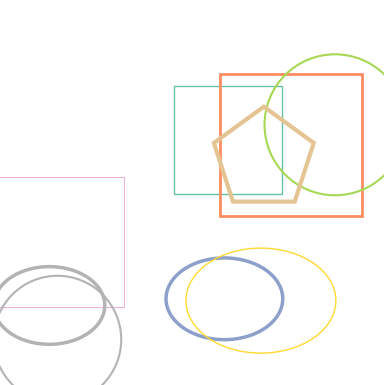[{"shape": "square", "thickness": 1, "radius": 0.7, "center": [0.591, 0.636]}, {"shape": "square", "thickness": 2, "radius": 0.92, "center": [0.756, 0.623]}, {"shape": "oval", "thickness": 2.5, "radius": 0.76, "center": [0.583, 0.224]}, {"shape": "square", "thickness": 0.5, "radius": 0.85, "center": [0.153, 0.371]}, {"shape": "circle", "thickness": 1.5, "radius": 0.92, "center": [0.87, 0.676]}, {"shape": "oval", "thickness": 1, "radius": 0.97, "center": [0.678, 0.219]}, {"shape": "pentagon", "thickness": 3, "radius": 0.68, "center": [0.685, 0.587]}, {"shape": "circle", "thickness": 1.5, "radius": 0.83, "center": [0.149, 0.118]}, {"shape": "oval", "thickness": 2.5, "radius": 0.72, "center": [0.128, 0.207]}]